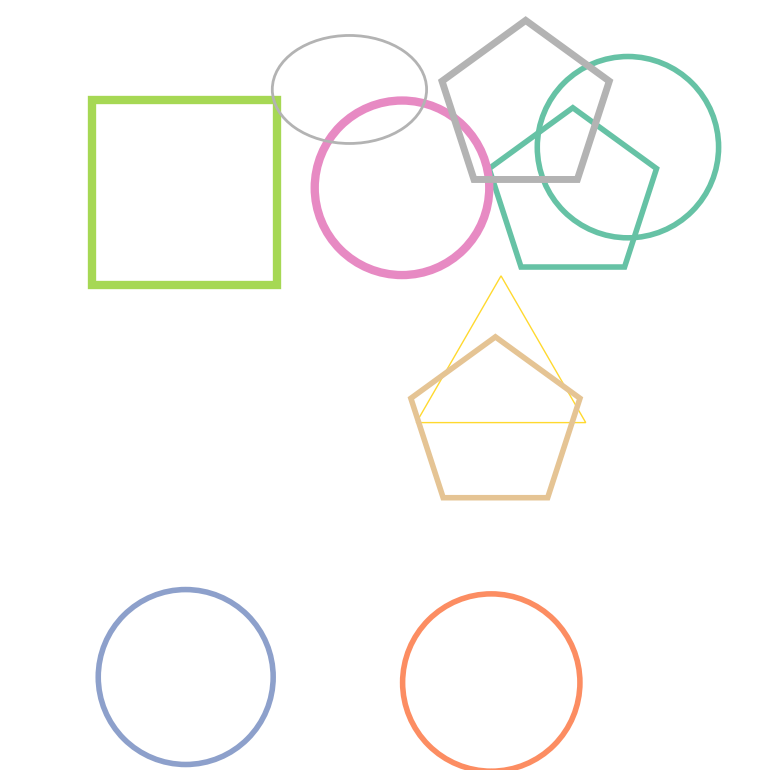[{"shape": "pentagon", "thickness": 2, "radius": 0.57, "center": [0.744, 0.746]}, {"shape": "circle", "thickness": 2, "radius": 0.59, "center": [0.816, 0.809]}, {"shape": "circle", "thickness": 2, "radius": 0.58, "center": [0.638, 0.114]}, {"shape": "circle", "thickness": 2, "radius": 0.57, "center": [0.241, 0.121]}, {"shape": "circle", "thickness": 3, "radius": 0.57, "center": [0.522, 0.756]}, {"shape": "square", "thickness": 3, "radius": 0.6, "center": [0.24, 0.75]}, {"shape": "triangle", "thickness": 0.5, "radius": 0.64, "center": [0.651, 0.515]}, {"shape": "pentagon", "thickness": 2, "radius": 0.58, "center": [0.643, 0.447]}, {"shape": "pentagon", "thickness": 2.5, "radius": 0.57, "center": [0.683, 0.859]}, {"shape": "oval", "thickness": 1, "radius": 0.5, "center": [0.454, 0.884]}]